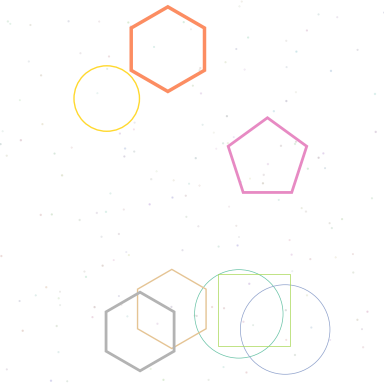[{"shape": "circle", "thickness": 0.5, "radius": 0.57, "center": [0.62, 0.185]}, {"shape": "hexagon", "thickness": 2.5, "radius": 0.55, "center": [0.436, 0.872]}, {"shape": "circle", "thickness": 0.5, "radius": 0.58, "center": [0.741, 0.144]}, {"shape": "pentagon", "thickness": 2, "radius": 0.54, "center": [0.695, 0.587]}, {"shape": "square", "thickness": 0.5, "radius": 0.46, "center": [0.659, 0.195]}, {"shape": "circle", "thickness": 1, "radius": 0.43, "center": [0.277, 0.744]}, {"shape": "hexagon", "thickness": 1, "radius": 0.51, "center": [0.446, 0.197]}, {"shape": "hexagon", "thickness": 2, "radius": 0.51, "center": [0.364, 0.139]}]